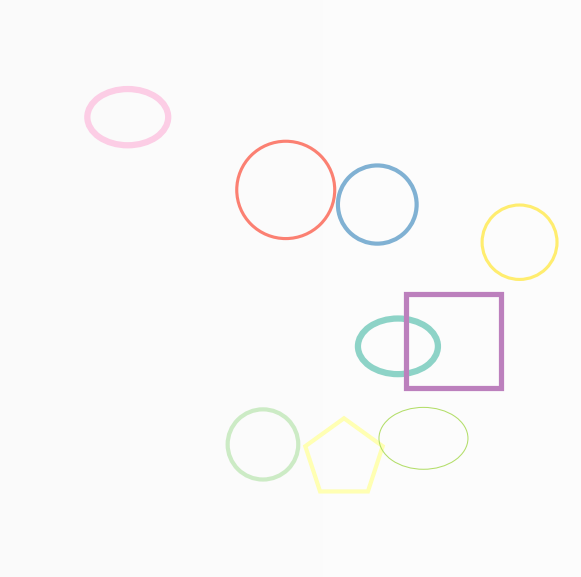[{"shape": "oval", "thickness": 3, "radius": 0.34, "center": [0.685, 0.399]}, {"shape": "pentagon", "thickness": 2, "radius": 0.35, "center": [0.592, 0.205]}, {"shape": "circle", "thickness": 1.5, "radius": 0.42, "center": [0.492, 0.67]}, {"shape": "circle", "thickness": 2, "radius": 0.34, "center": [0.649, 0.645]}, {"shape": "oval", "thickness": 0.5, "radius": 0.38, "center": [0.729, 0.24]}, {"shape": "oval", "thickness": 3, "radius": 0.35, "center": [0.22, 0.796]}, {"shape": "square", "thickness": 2.5, "radius": 0.41, "center": [0.78, 0.409]}, {"shape": "circle", "thickness": 2, "radius": 0.3, "center": [0.452, 0.23]}, {"shape": "circle", "thickness": 1.5, "radius": 0.32, "center": [0.894, 0.58]}]